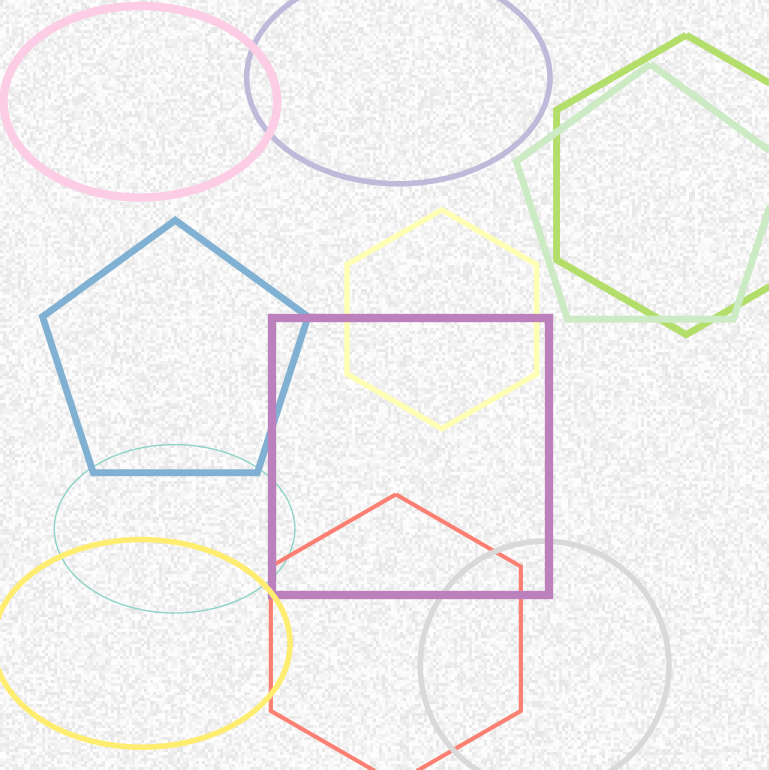[{"shape": "oval", "thickness": 0.5, "radius": 0.78, "center": [0.227, 0.313]}, {"shape": "hexagon", "thickness": 2, "radius": 0.71, "center": [0.574, 0.585]}, {"shape": "oval", "thickness": 2, "radius": 0.98, "center": [0.517, 0.899]}, {"shape": "hexagon", "thickness": 1.5, "radius": 0.94, "center": [0.514, 0.17]}, {"shape": "pentagon", "thickness": 2.5, "radius": 0.91, "center": [0.228, 0.533]}, {"shape": "hexagon", "thickness": 2.5, "radius": 0.97, "center": [0.891, 0.76]}, {"shape": "oval", "thickness": 3, "radius": 0.89, "center": [0.182, 0.868]}, {"shape": "circle", "thickness": 2, "radius": 0.81, "center": [0.707, 0.136]}, {"shape": "square", "thickness": 3, "radius": 0.9, "center": [0.534, 0.408]}, {"shape": "pentagon", "thickness": 2.5, "radius": 0.92, "center": [0.845, 0.734]}, {"shape": "oval", "thickness": 2, "radius": 0.96, "center": [0.184, 0.164]}]